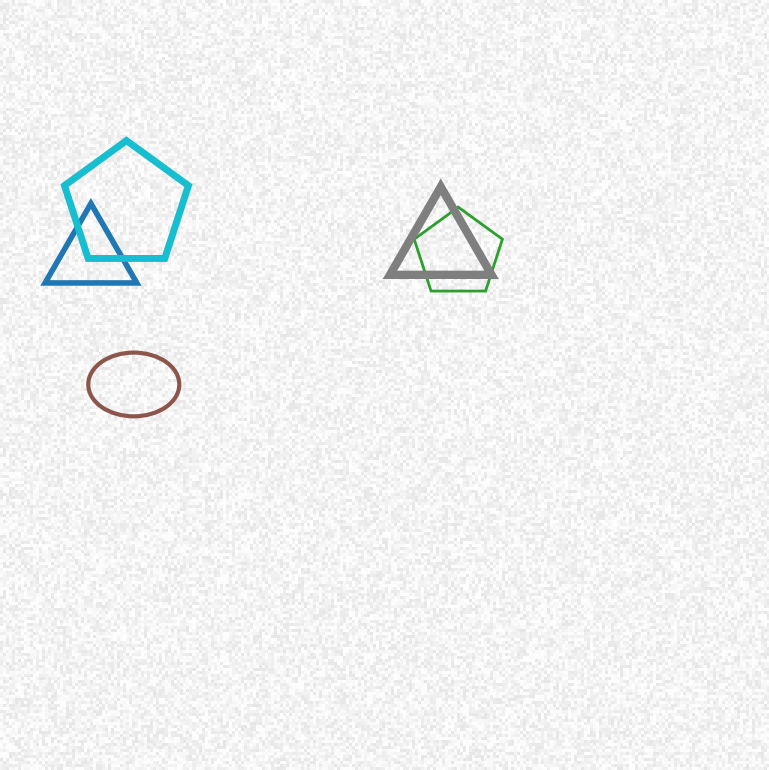[{"shape": "triangle", "thickness": 2, "radius": 0.34, "center": [0.118, 0.667]}, {"shape": "pentagon", "thickness": 1, "radius": 0.3, "center": [0.595, 0.671]}, {"shape": "oval", "thickness": 1.5, "radius": 0.3, "center": [0.174, 0.501]}, {"shape": "triangle", "thickness": 3, "radius": 0.38, "center": [0.572, 0.681]}, {"shape": "pentagon", "thickness": 2.5, "radius": 0.42, "center": [0.164, 0.733]}]